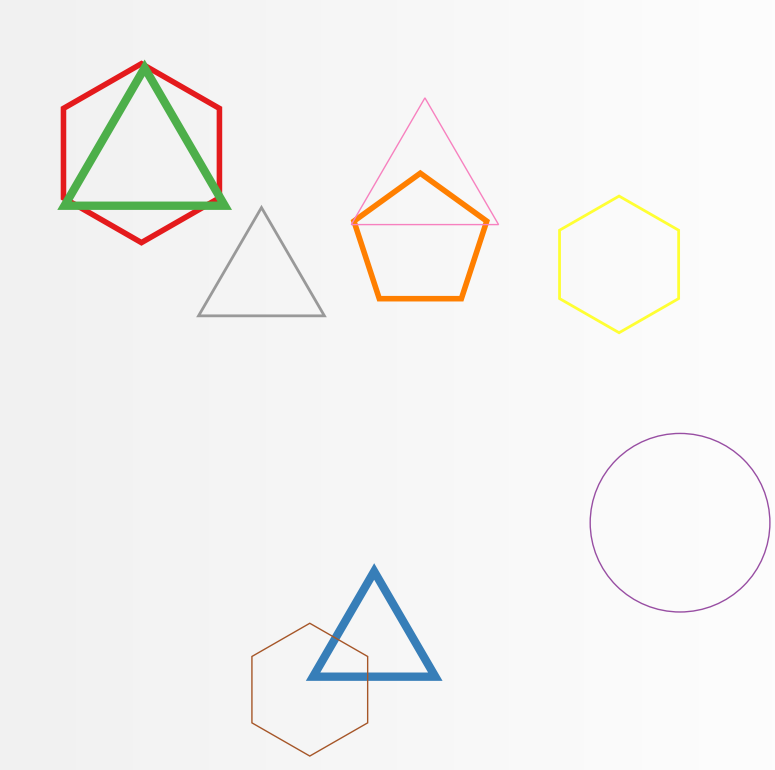[{"shape": "hexagon", "thickness": 2, "radius": 0.58, "center": [0.183, 0.801]}, {"shape": "triangle", "thickness": 3, "radius": 0.46, "center": [0.483, 0.167]}, {"shape": "triangle", "thickness": 3, "radius": 0.6, "center": [0.187, 0.793]}, {"shape": "circle", "thickness": 0.5, "radius": 0.58, "center": [0.877, 0.321]}, {"shape": "pentagon", "thickness": 2, "radius": 0.45, "center": [0.542, 0.685]}, {"shape": "hexagon", "thickness": 1, "radius": 0.44, "center": [0.799, 0.657]}, {"shape": "hexagon", "thickness": 0.5, "radius": 0.43, "center": [0.4, 0.104]}, {"shape": "triangle", "thickness": 0.5, "radius": 0.55, "center": [0.548, 0.763]}, {"shape": "triangle", "thickness": 1, "radius": 0.47, "center": [0.337, 0.637]}]